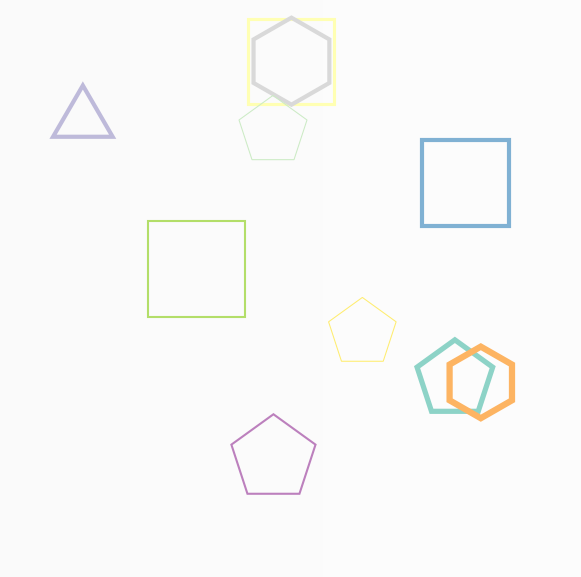[{"shape": "pentagon", "thickness": 2.5, "radius": 0.34, "center": [0.783, 0.342]}, {"shape": "square", "thickness": 1.5, "radius": 0.37, "center": [0.5, 0.893]}, {"shape": "triangle", "thickness": 2, "radius": 0.3, "center": [0.143, 0.792]}, {"shape": "square", "thickness": 2, "radius": 0.37, "center": [0.801, 0.682]}, {"shape": "hexagon", "thickness": 3, "radius": 0.31, "center": [0.827, 0.337]}, {"shape": "square", "thickness": 1, "radius": 0.42, "center": [0.339, 0.533]}, {"shape": "hexagon", "thickness": 2, "radius": 0.38, "center": [0.501, 0.893]}, {"shape": "pentagon", "thickness": 1, "radius": 0.38, "center": [0.47, 0.206]}, {"shape": "pentagon", "thickness": 0.5, "radius": 0.31, "center": [0.47, 0.772]}, {"shape": "pentagon", "thickness": 0.5, "radius": 0.31, "center": [0.623, 0.423]}]